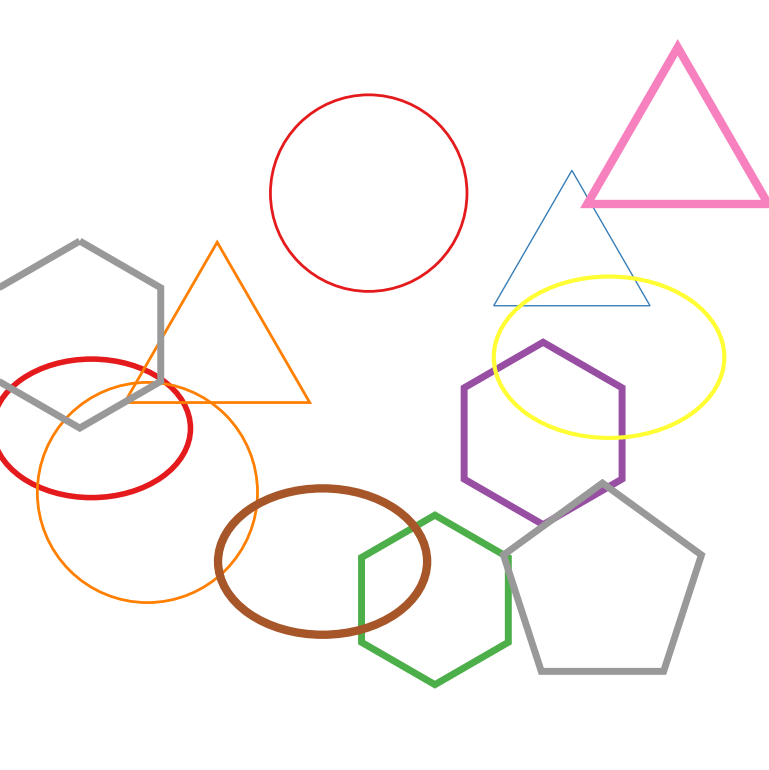[{"shape": "oval", "thickness": 2, "radius": 0.64, "center": [0.119, 0.444]}, {"shape": "circle", "thickness": 1, "radius": 0.64, "center": [0.479, 0.749]}, {"shape": "triangle", "thickness": 0.5, "radius": 0.59, "center": [0.743, 0.662]}, {"shape": "hexagon", "thickness": 2.5, "radius": 0.55, "center": [0.565, 0.221]}, {"shape": "hexagon", "thickness": 2.5, "radius": 0.59, "center": [0.705, 0.437]}, {"shape": "circle", "thickness": 1, "radius": 0.71, "center": [0.191, 0.36]}, {"shape": "triangle", "thickness": 1, "radius": 0.69, "center": [0.282, 0.547]}, {"shape": "oval", "thickness": 1.5, "radius": 0.75, "center": [0.791, 0.536]}, {"shape": "oval", "thickness": 3, "radius": 0.68, "center": [0.419, 0.271]}, {"shape": "triangle", "thickness": 3, "radius": 0.68, "center": [0.88, 0.803]}, {"shape": "pentagon", "thickness": 2.5, "radius": 0.68, "center": [0.782, 0.237]}, {"shape": "hexagon", "thickness": 2.5, "radius": 0.61, "center": [0.104, 0.565]}]